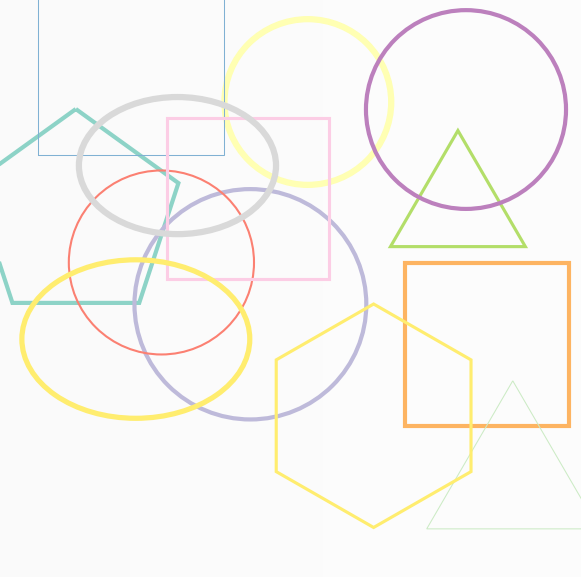[{"shape": "pentagon", "thickness": 2, "radius": 0.93, "center": [0.13, 0.625]}, {"shape": "circle", "thickness": 3, "radius": 0.72, "center": [0.53, 0.822]}, {"shape": "circle", "thickness": 2, "radius": 1.0, "center": [0.431, 0.472]}, {"shape": "circle", "thickness": 1, "radius": 0.8, "center": [0.278, 0.545]}, {"shape": "square", "thickness": 0.5, "radius": 0.8, "center": [0.225, 0.891]}, {"shape": "square", "thickness": 2, "radius": 0.71, "center": [0.838, 0.402]}, {"shape": "triangle", "thickness": 1.5, "radius": 0.67, "center": [0.788, 0.639]}, {"shape": "square", "thickness": 1.5, "radius": 0.69, "center": [0.427, 0.655]}, {"shape": "oval", "thickness": 3, "radius": 0.85, "center": [0.305, 0.712]}, {"shape": "circle", "thickness": 2, "radius": 0.86, "center": [0.802, 0.809]}, {"shape": "triangle", "thickness": 0.5, "radius": 0.85, "center": [0.882, 0.169]}, {"shape": "hexagon", "thickness": 1.5, "radius": 0.97, "center": [0.643, 0.279]}, {"shape": "oval", "thickness": 2.5, "radius": 0.98, "center": [0.234, 0.412]}]